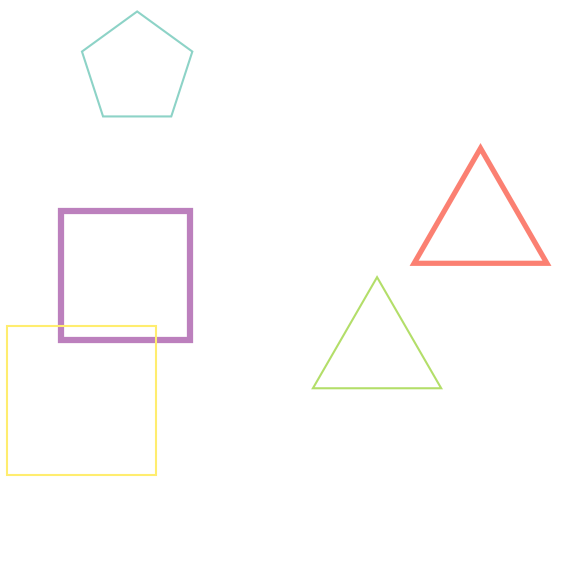[{"shape": "pentagon", "thickness": 1, "radius": 0.5, "center": [0.237, 0.879]}, {"shape": "triangle", "thickness": 2.5, "radius": 0.66, "center": [0.832, 0.61]}, {"shape": "triangle", "thickness": 1, "radius": 0.64, "center": [0.653, 0.391]}, {"shape": "square", "thickness": 3, "radius": 0.56, "center": [0.217, 0.522]}, {"shape": "square", "thickness": 1, "radius": 0.64, "center": [0.141, 0.306]}]